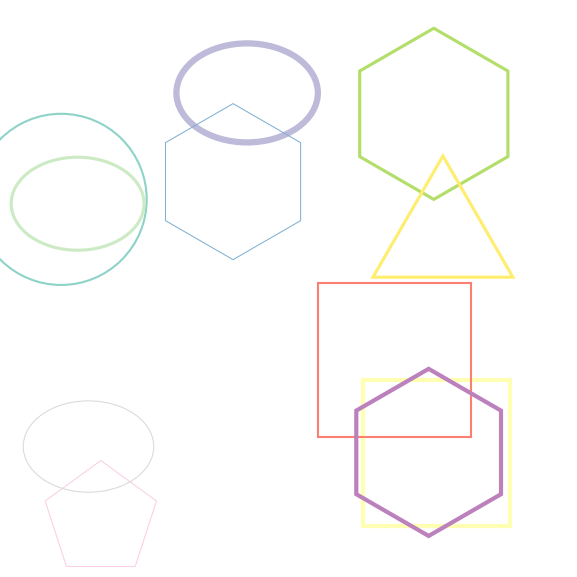[{"shape": "circle", "thickness": 1, "radius": 0.74, "center": [0.106, 0.654]}, {"shape": "square", "thickness": 2, "radius": 0.63, "center": [0.756, 0.214]}, {"shape": "oval", "thickness": 3, "radius": 0.61, "center": [0.428, 0.838]}, {"shape": "square", "thickness": 1, "radius": 0.67, "center": [0.683, 0.376]}, {"shape": "hexagon", "thickness": 0.5, "radius": 0.68, "center": [0.404, 0.685]}, {"shape": "hexagon", "thickness": 1.5, "radius": 0.74, "center": [0.751, 0.802]}, {"shape": "pentagon", "thickness": 0.5, "radius": 0.51, "center": [0.175, 0.1]}, {"shape": "oval", "thickness": 0.5, "radius": 0.56, "center": [0.153, 0.226]}, {"shape": "hexagon", "thickness": 2, "radius": 0.72, "center": [0.742, 0.216]}, {"shape": "oval", "thickness": 1.5, "radius": 0.58, "center": [0.134, 0.646]}, {"shape": "triangle", "thickness": 1.5, "radius": 0.7, "center": [0.767, 0.589]}]